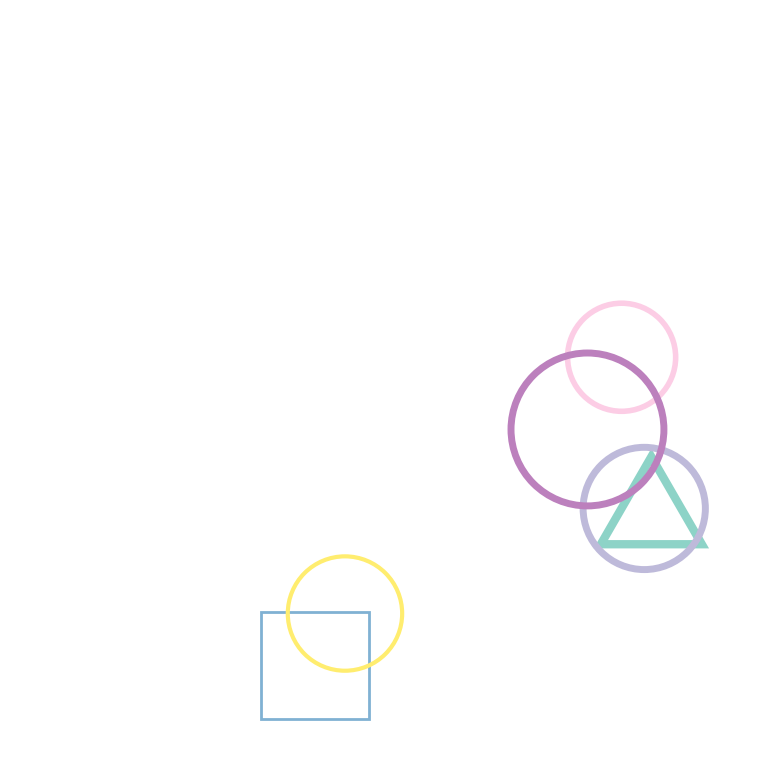[{"shape": "triangle", "thickness": 3, "radius": 0.38, "center": [0.846, 0.331]}, {"shape": "circle", "thickness": 2.5, "radius": 0.4, "center": [0.837, 0.34]}, {"shape": "square", "thickness": 1, "radius": 0.35, "center": [0.409, 0.136]}, {"shape": "circle", "thickness": 2, "radius": 0.35, "center": [0.807, 0.536]}, {"shape": "circle", "thickness": 2.5, "radius": 0.5, "center": [0.763, 0.442]}, {"shape": "circle", "thickness": 1.5, "radius": 0.37, "center": [0.448, 0.203]}]